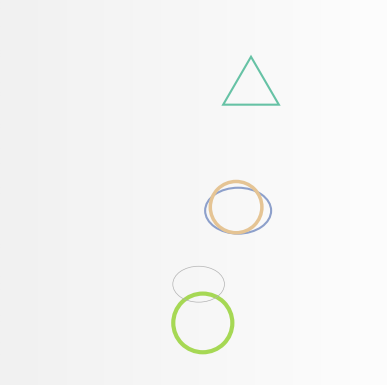[{"shape": "triangle", "thickness": 1.5, "radius": 0.41, "center": [0.648, 0.77]}, {"shape": "oval", "thickness": 1.5, "radius": 0.43, "center": [0.615, 0.453]}, {"shape": "circle", "thickness": 3, "radius": 0.38, "center": [0.523, 0.161]}, {"shape": "circle", "thickness": 2.5, "radius": 0.33, "center": [0.609, 0.462]}, {"shape": "oval", "thickness": 0.5, "radius": 0.33, "center": [0.513, 0.262]}]